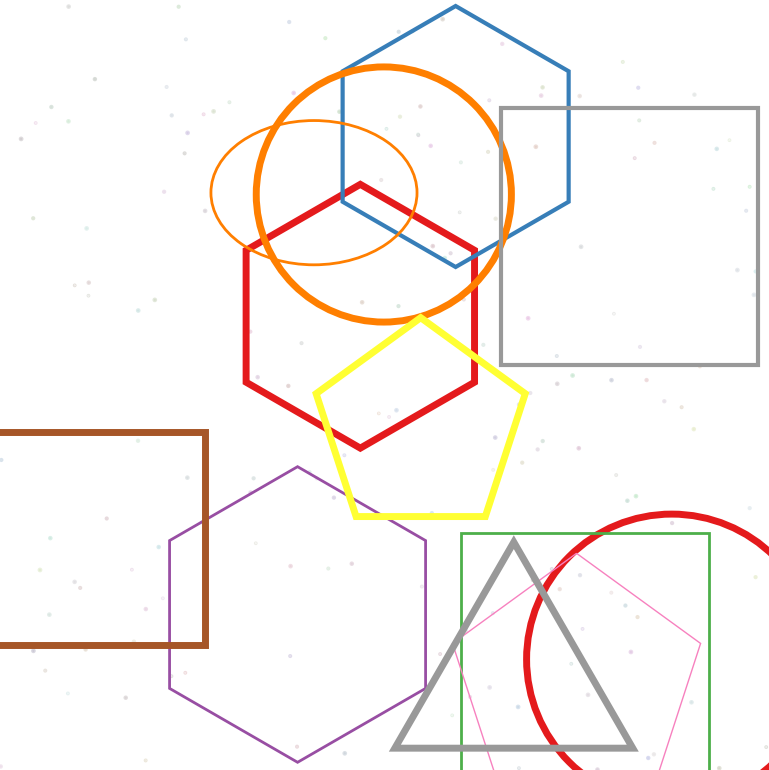[{"shape": "hexagon", "thickness": 2.5, "radius": 0.86, "center": [0.468, 0.589]}, {"shape": "circle", "thickness": 2.5, "radius": 0.94, "center": [0.872, 0.144]}, {"shape": "hexagon", "thickness": 1.5, "radius": 0.85, "center": [0.592, 0.823]}, {"shape": "square", "thickness": 1, "radius": 0.81, "center": [0.76, 0.147]}, {"shape": "hexagon", "thickness": 1, "radius": 0.96, "center": [0.386, 0.202]}, {"shape": "oval", "thickness": 1, "radius": 0.67, "center": [0.408, 0.75]}, {"shape": "circle", "thickness": 2.5, "radius": 0.83, "center": [0.498, 0.747]}, {"shape": "pentagon", "thickness": 2.5, "radius": 0.71, "center": [0.546, 0.445]}, {"shape": "square", "thickness": 2.5, "radius": 0.69, "center": [0.128, 0.301]}, {"shape": "pentagon", "thickness": 0.5, "radius": 0.85, "center": [0.749, 0.112]}, {"shape": "square", "thickness": 1.5, "radius": 0.84, "center": [0.818, 0.693]}, {"shape": "triangle", "thickness": 2.5, "radius": 0.89, "center": [0.667, 0.118]}]